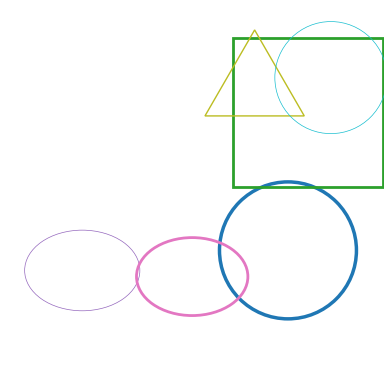[{"shape": "circle", "thickness": 2.5, "radius": 0.89, "center": [0.748, 0.35]}, {"shape": "square", "thickness": 2, "radius": 0.97, "center": [0.8, 0.708]}, {"shape": "oval", "thickness": 0.5, "radius": 0.75, "center": [0.214, 0.298]}, {"shape": "oval", "thickness": 2, "radius": 0.72, "center": [0.499, 0.282]}, {"shape": "triangle", "thickness": 1, "radius": 0.74, "center": [0.661, 0.773]}, {"shape": "circle", "thickness": 0.5, "radius": 0.73, "center": [0.859, 0.798]}]